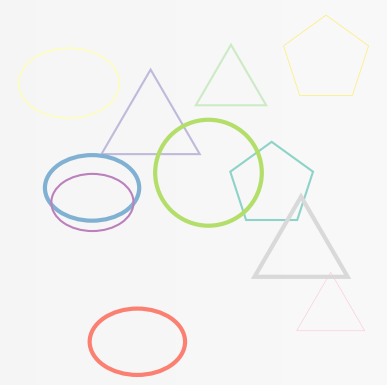[{"shape": "pentagon", "thickness": 1.5, "radius": 0.56, "center": [0.701, 0.519]}, {"shape": "oval", "thickness": 1, "radius": 0.65, "center": [0.178, 0.784]}, {"shape": "triangle", "thickness": 1.5, "radius": 0.73, "center": [0.389, 0.673]}, {"shape": "oval", "thickness": 3, "radius": 0.62, "center": [0.354, 0.112]}, {"shape": "oval", "thickness": 3, "radius": 0.61, "center": [0.238, 0.512]}, {"shape": "circle", "thickness": 3, "radius": 0.69, "center": [0.538, 0.551]}, {"shape": "triangle", "thickness": 0.5, "radius": 0.51, "center": [0.853, 0.192]}, {"shape": "triangle", "thickness": 3, "radius": 0.69, "center": [0.777, 0.35]}, {"shape": "oval", "thickness": 1.5, "radius": 0.53, "center": [0.239, 0.474]}, {"shape": "triangle", "thickness": 1.5, "radius": 0.52, "center": [0.596, 0.779]}, {"shape": "pentagon", "thickness": 0.5, "radius": 0.58, "center": [0.841, 0.845]}]